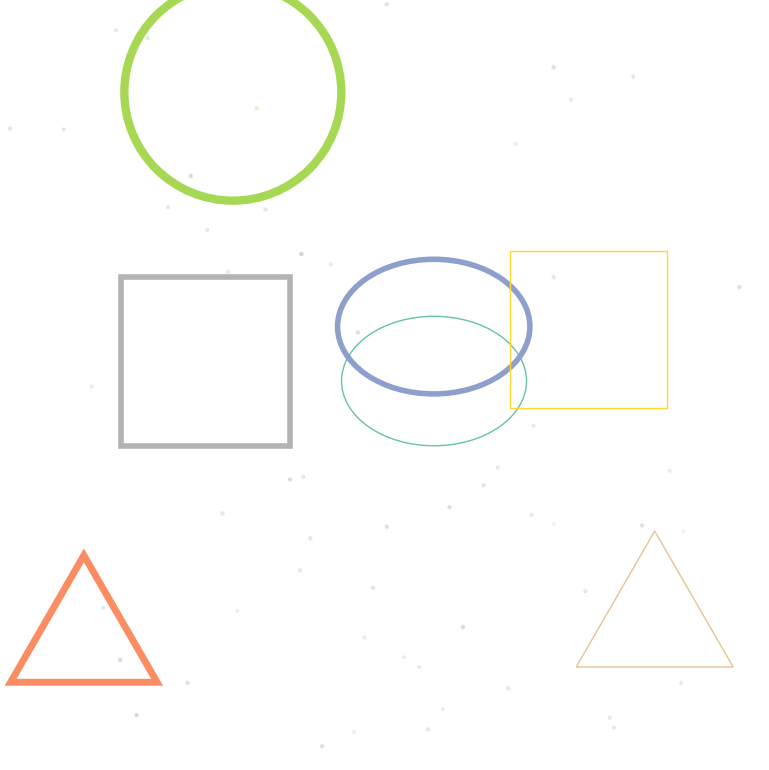[{"shape": "oval", "thickness": 0.5, "radius": 0.6, "center": [0.564, 0.505]}, {"shape": "triangle", "thickness": 2.5, "radius": 0.55, "center": [0.109, 0.169]}, {"shape": "oval", "thickness": 2, "radius": 0.62, "center": [0.563, 0.576]}, {"shape": "circle", "thickness": 3, "radius": 0.7, "center": [0.302, 0.88]}, {"shape": "square", "thickness": 0.5, "radius": 0.51, "center": [0.765, 0.573]}, {"shape": "triangle", "thickness": 0.5, "radius": 0.59, "center": [0.85, 0.193]}, {"shape": "square", "thickness": 2, "radius": 0.55, "center": [0.267, 0.53]}]